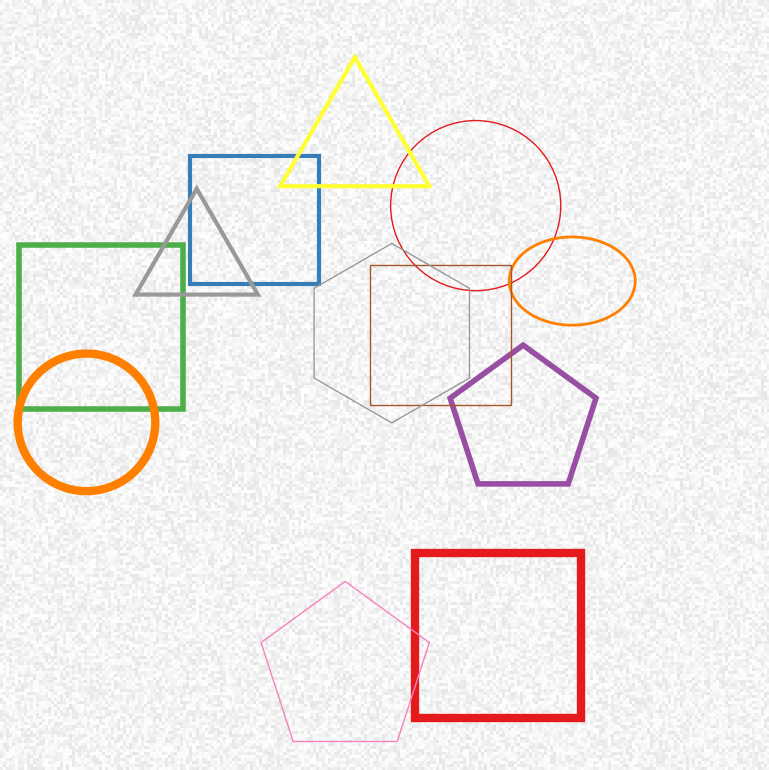[{"shape": "circle", "thickness": 0.5, "radius": 0.55, "center": [0.618, 0.733]}, {"shape": "square", "thickness": 3, "radius": 0.54, "center": [0.646, 0.175]}, {"shape": "square", "thickness": 1.5, "radius": 0.42, "center": [0.331, 0.714]}, {"shape": "square", "thickness": 2, "radius": 0.53, "center": [0.131, 0.575]}, {"shape": "pentagon", "thickness": 2, "radius": 0.5, "center": [0.679, 0.452]}, {"shape": "oval", "thickness": 1, "radius": 0.41, "center": [0.743, 0.635]}, {"shape": "circle", "thickness": 3, "radius": 0.45, "center": [0.112, 0.451]}, {"shape": "triangle", "thickness": 1.5, "radius": 0.56, "center": [0.461, 0.814]}, {"shape": "square", "thickness": 0.5, "radius": 0.46, "center": [0.572, 0.565]}, {"shape": "pentagon", "thickness": 0.5, "radius": 0.57, "center": [0.448, 0.13]}, {"shape": "hexagon", "thickness": 0.5, "radius": 0.58, "center": [0.509, 0.567]}, {"shape": "triangle", "thickness": 1.5, "radius": 0.46, "center": [0.255, 0.663]}]